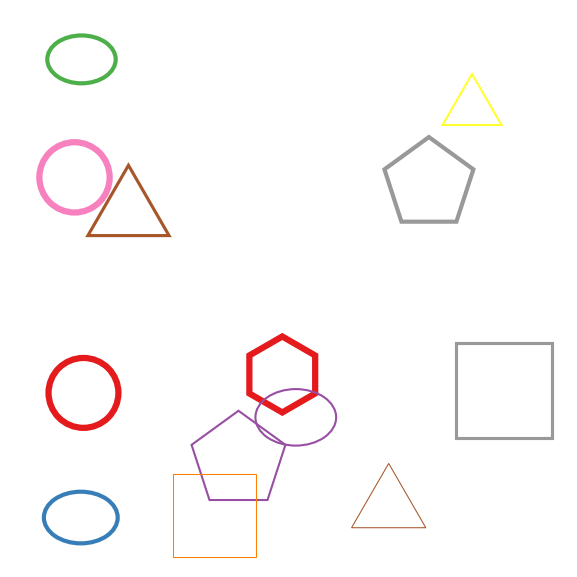[{"shape": "hexagon", "thickness": 3, "radius": 0.33, "center": [0.489, 0.351]}, {"shape": "circle", "thickness": 3, "radius": 0.3, "center": [0.145, 0.319]}, {"shape": "oval", "thickness": 2, "radius": 0.32, "center": [0.14, 0.103]}, {"shape": "oval", "thickness": 2, "radius": 0.3, "center": [0.141, 0.896]}, {"shape": "pentagon", "thickness": 1, "radius": 0.43, "center": [0.413, 0.202]}, {"shape": "oval", "thickness": 1, "radius": 0.35, "center": [0.512, 0.276]}, {"shape": "square", "thickness": 0.5, "radius": 0.36, "center": [0.372, 0.106]}, {"shape": "triangle", "thickness": 1, "radius": 0.29, "center": [0.817, 0.812]}, {"shape": "triangle", "thickness": 0.5, "radius": 0.37, "center": [0.673, 0.122]}, {"shape": "triangle", "thickness": 1.5, "radius": 0.41, "center": [0.222, 0.632]}, {"shape": "circle", "thickness": 3, "radius": 0.3, "center": [0.129, 0.692]}, {"shape": "pentagon", "thickness": 2, "radius": 0.4, "center": [0.743, 0.681]}, {"shape": "square", "thickness": 1.5, "radius": 0.41, "center": [0.873, 0.323]}]